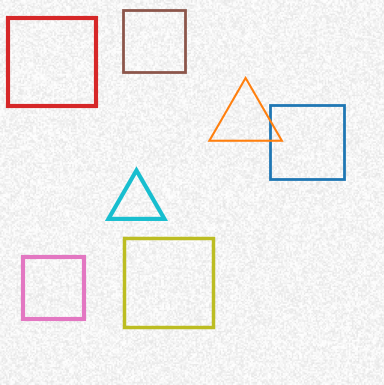[{"shape": "square", "thickness": 2, "radius": 0.49, "center": [0.797, 0.631]}, {"shape": "triangle", "thickness": 1.5, "radius": 0.54, "center": [0.638, 0.689]}, {"shape": "square", "thickness": 3, "radius": 0.57, "center": [0.136, 0.839]}, {"shape": "square", "thickness": 2, "radius": 0.41, "center": [0.4, 0.894]}, {"shape": "square", "thickness": 3, "radius": 0.4, "center": [0.139, 0.252]}, {"shape": "square", "thickness": 2.5, "radius": 0.58, "center": [0.438, 0.267]}, {"shape": "triangle", "thickness": 3, "radius": 0.42, "center": [0.354, 0.473]}]